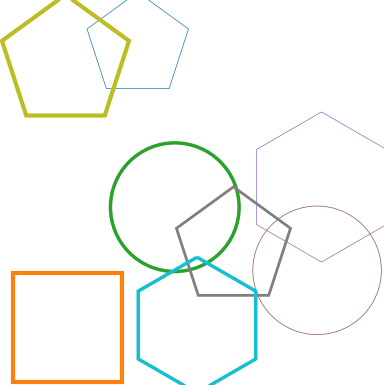[{"shape": "pentagon", "thickness": 0.5, "radius": 0.69, "center": [0.358, 0.882]}, {"shape": "square", "thickness": 3, "radius": 0.71, "center": [0.176, 0.148]}, {"shape": "circle", "thickness": 2.5, "radius": 0.84, "center": [0.454, 0.462]}, {"shape": "hexagon", "thickness": 0.5, "radius": 0.97, "center": [0.835, 0.514]}, {"shape": "circle", "thickness": 0.5, "radius": 0.83, "center": [0.824, 0.298]}, {"shape": "pentagon", "thickness": 2, "radius": 0.78, "center": [0.606, 0.359]}, {"shape": "pentagon", "thickness": 3, "radius": 0.87, "center": [0.17, 0.84]}, {"shape": "hexagon", "thickness": 2.5, "radius": 0.88, "center": [0.512, 0.156]}]